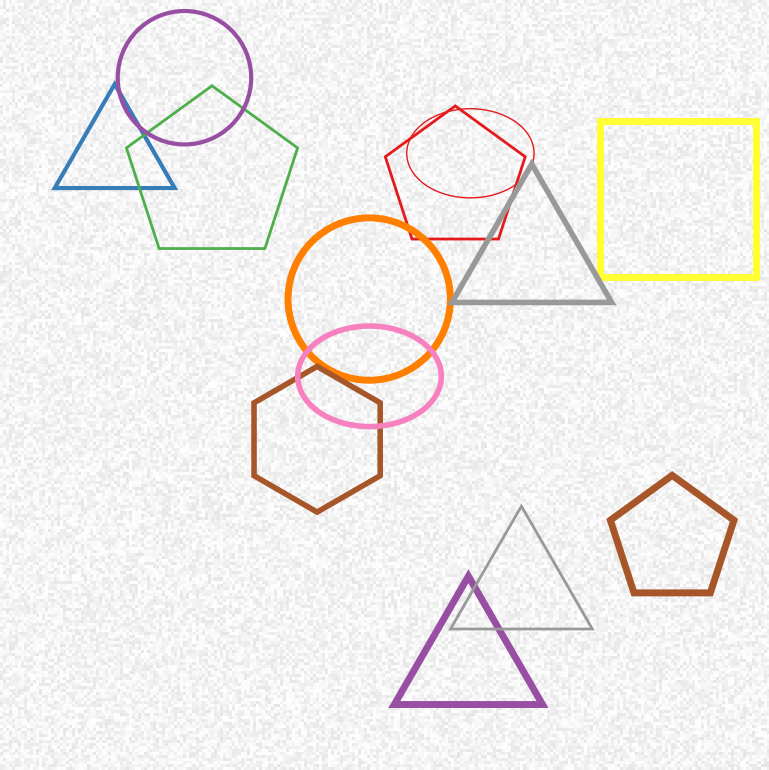[{"shape": "pentagon", "thickness": 1, "radius": 0.48, "center": [0.591, 0.767]}, {"shape": "oval", "thickness": 0.5, "radius": 0.41, "center": [0.611, 0.801]}, {"shape": "triangle", "thickness": 1.5, "radius": 0.45, "center": [0.149, 0.801]}, {"shape": "pentagon", "thickness": 1, "radius": 0.58, "center": [0.275, 0.772]}, {"shape": "triangle", "thickness": 2.5, "radius": 0.56, "center": [0.608, 0.141]}, {"shape": "circle", "thickness": 1.5, "radius": 0.43, "center": [0.24, 0.899]}, {"shape": "circle", "thickness": 2.5, "radius": 0.53, "center": [0.479, 0.612]}, {"shape": "square", "thickness": 2.5, "radius": 0.51, "center": [0.88, 0.742]}, {"shape": "pentagon", "thickness": 2.5, "radius": 0.42, "center": [0.873, 0.298]}, {"shape": "hexagon", "thickness": 2, "radius": 0.47, "center": [0.412, 0.43]}, {"shape": "oval", "thickness": 2, "radius": 0.47, "center": [0.48, 0.511]}, {"shape": "triangle", "thickness": 1, "radius": 0.53, "center": [0.677, 0.236]}, {"shape": "triangle", "thickness": 2, "radius": 0.6, "center": [0.691, 0.667]}]